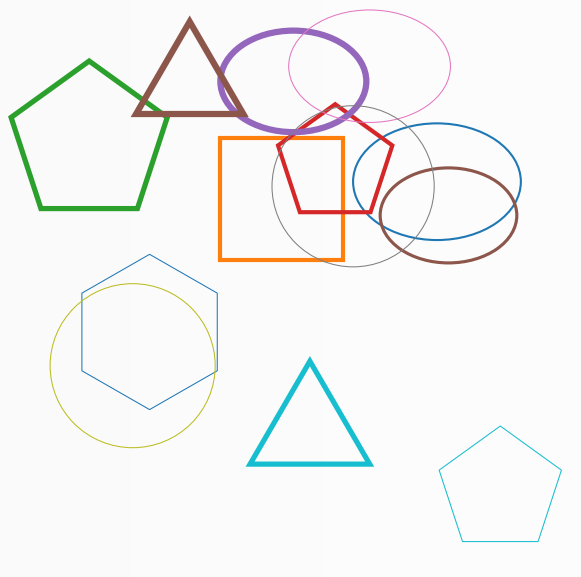[{"shape": "oval", "thickness": 1, "radius": 0.72, "center": [0.752, 0.684]}, {"shape": "hexagon", "thickness": 0.5, "radius": 0.67, "center": [0.257, 0.424]}, {"shape": "square", "thickness": 2, "radius": 0.53, "center": [0.484, 0.654]}, {"shape": "pentagon", "thickness": 2.5, "radius": 0.71, "center": [0.153, 0.752]}, {"shape": "pentagon", "thickness": 2, "radius": 0.52, "center": [0.577, 0.715]}, {"shape": "oval", "thickness": 3, "radius": 0.63, "center": [0.505, 0.858]}, {"shape": "oval", "thickness": 1.5, "radius": 0.59, "center": [0.772, 0.626]}, {"shape": "triangle", "thickness": 3, "radius": 0.53, "center": [0.326, 0.855]}, {"shape": "oval", "thickness": 0.5, "radius": 0.7, "center": [0.636, 0.884]}, {"shape": "circle", "thickness": 0.5, "radius": 0.7, "center": [0.607, 0.677]}, {"shape": "circle", "thickness": 0.5, "radius": 0.71, "center": [0.228, 0.366]}, {"shape": "triangle", "thickness": 2.5, "radius": 0.59, "center": [0.533, 0.255]}, {"shape": "pentagon", "thickness": 0.5, "radius": 0.55, "center": [0.861, 0.151]}]